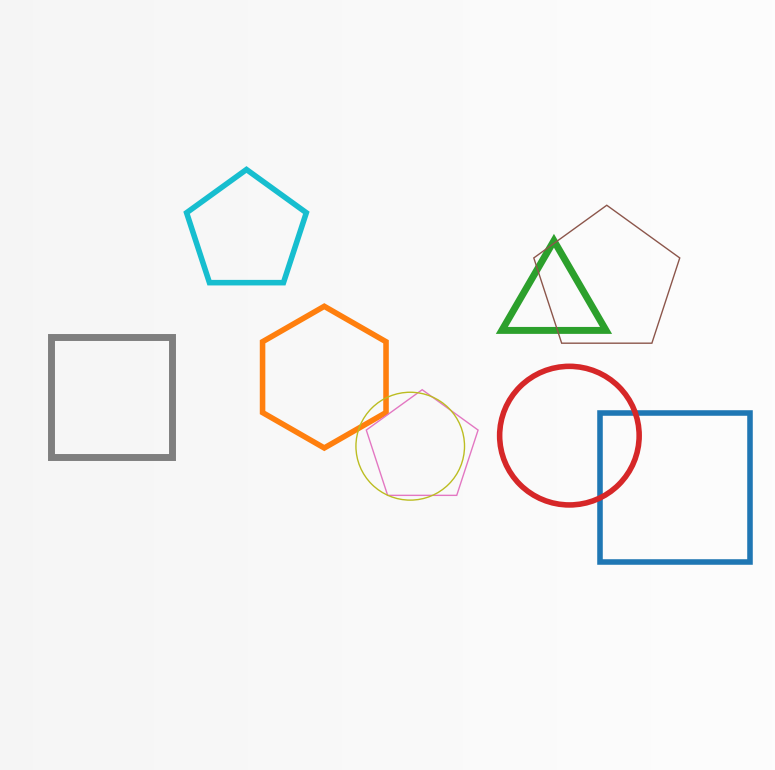[{"shape": "square", "thickness": 2, "radius": 0.48, "center": [0.871, 0.367]}, {"shape": "hexagon", "thickness": 2, "radius": 0.46, "center": [0.418, 0.51]}, {"shape": "triangle", "thickness": 2.5, "radius": 0.39, "center": [0.715, 0.61]}, {"shape": "circle", "thickness": 2, "radius": 0.45, "center": [0.735, 0.434]}, {"shape": "pentagon", "thickness": 0.5, "radius": 0.5, "center": [0.783, 0.634]}, {"shape": "pentagon", "thickness": 0.5, "radius": 0.38, "center": [0.545, 0.418]}, {"shape": "square", "thickness": 2.5, "radius": 0.39, "center": [0.144, 0.485]}, {"shape": "circle", "thickness": 0.5, "radius": 0.35, "center": [0.529, 0.421]}, {"shape": "pentagon", "thickness": 2, "radius": 0.41, "center": [0.318, 0.699]}]